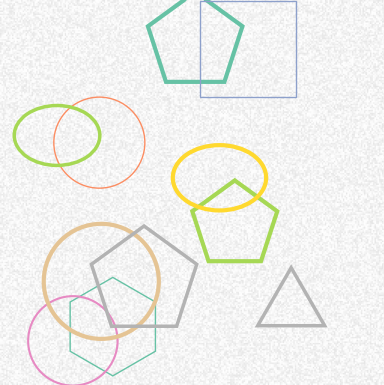[{"shape": "pentagon", "thickness": 3, "radius": 0.65, "center": [0.507, 0.892]}, {"shape": "hexagon", "thickness": 1, "radius": 0.64, "center": [0.293, 0.152]}, {"shape": "circle", "thickness": 1, "radius": 0.59, "center": [0.258, 0.63]}, {"shape": "square", "thickness": 1, "radius": 0.62, "center": [0.644, 0.872]}, {"shape": "circle", "thickness": 1.5, "radius": 0.58, "center": [0.189, 0.115]}, {"shape": "pentagon", "thickness": 3, "radius": 0.58, "center": [0.61, 0.415]}, {"shape": "oval", "thickness": 2.5, "radius": 0.56, "center": [0.148, 0.648]}, {"shape": "oval", "thickness": 3, "radius": 0.61, "center": [0.57, 0.538]}, {"shape": "circle", "thickness": 3, "radius": 0.75, "center": [0.263, 0.269]}, {"shape": "pentagon", "thickness": 2.5, "radius": 0.72, "center": [0.374, 0.269]}, {"shape": "triangle", "thickness": 2.5, "radius": 0.5, "center": [0.756, 0.204]}]